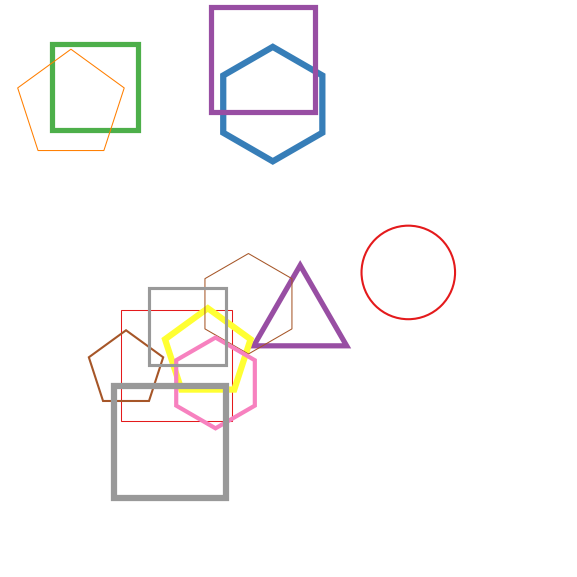[{"shape": "square", "thickness": 0.5, "radius": 0.48, "center": [0.306, 0.366]}, {"shape": "circle", "thickness": 1, "radius": 0.4, "center": [0.707, 0.527]}, {"shape": "hexagon", "thickness": 3, "radius": 0.5, "center": [0.472, 0.819]}, {"shape": "square", "thickness": 2.5, "radius": 0.37, "center": [0.165, 0.848]}, {"shape": "triangle", "thickness": 2.5, "radius": 0.46, "center": [0.52, 0.447]}, {"shape": "square", "thickness": 2.5, "radius": 0.45, "center": [0.456, 0.896]}, {"shape": "pentagon", "thickness": 0.5, "radius": 0.48, "center": [0.123, 0.817]}, {"shape": "pentagon", "thickness": 3, "radius": 0.39, "center": [0.36, 0.388]}, {"shape": "hexagon", "thickness": 0.5, "radius": 0.43, "center": [0.43, 0.473]}, {"shape": "pentagon", "thickness": 1, "radius": 0.34, "center": [0.218, 0.36]}, {"shape": "hexagon", "thickness": 2, "radius": 0.39, "center": [0.373, 0.336]}, {"shape": "square", "thickness": 3, "radius": 0.48, "center": [0.294, 0.234]}, {"shape": "square", "thickness": 1.5, "radius": 0.34, "center": [0.325, 0.434]}]